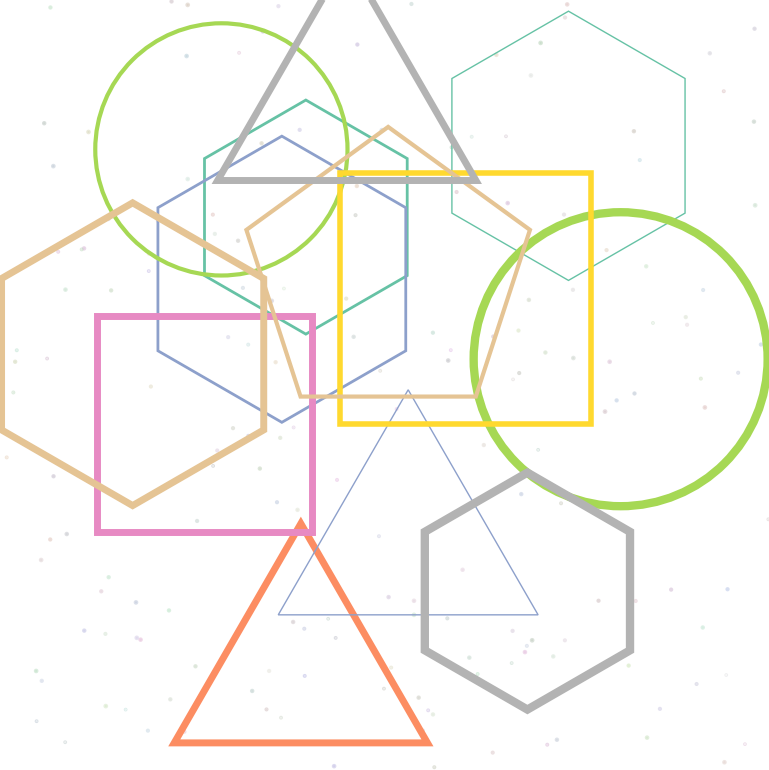[{"shape": "hexagon", "thickness": 1, "radius": 0.76, "center": [0.397, 0.718]}, {"shape": "hexagon", "thickness": 0.5, "radius": 0.87, "center": [0.738, 0.811]}, {"shape": "triangle", "thickness": 2.5, "radius": 0.95, "center": [0.391, 0.13]}, {"shape": "triangle", "thickness": 0.5, "radius": 0.97, "center": [0.53, 0.299]}, {"shape": "hexagon", "thickness": 1, "radius": 0.93, "center": [0.366, 0.637]}, {"shape": "square", "thickness": 2.5, "radius": 0.7, "center": [0.265, 0.449]}, {"shape": "circle", "thickness": 3, "radius": 0.95, "center": [0.806, 0.533]}, {"shape": "circle", "thickness": 1.5, "radius": 0.82, "center": [0.288, 0.806]}, {"shape": "square", "thickness": 2, "radius": 0.82, "center": [0.604, 0.612]}, {"shape": "hexagon", "thickness": 2.5, "radius": 0.98, "center": [0.172, 0.54]}, {"shape": "pentagon", "thickness": 1.5, "radius": 0.97, "center": [0.504, 0.642]}, {"shape": "hexagon", "thickness": 3, "radius": 0.77, "center": [0.685, 0.232]}, {"shape": "triangle", "thickness": 2.5, "radius": 0.97, "center": [0.45, 0.862]}]